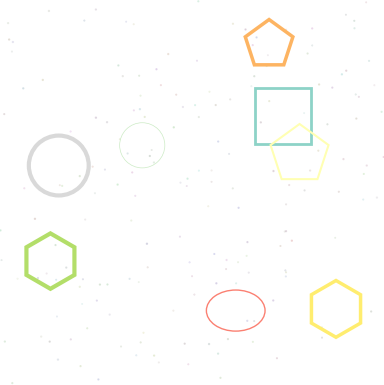[{"shape": "square", "thickness": 2, "radius": 0.36, "center": [0.735, 0.698]}, {"shape": "pentagon", "thickness": 1.5, "radius": 0.4, "center": [0.778, 0.599]}, {"shape": "oval", "thickness": 1, "radius": 0.38, "center": [0.612, 0.193]}, {"shape": "pentagon", "thickness": 2.5, "radius": 0.33, "center": [0.699, 0.884]}, {"shape": "hexagon", "thickness": 3, "radius": 0.36, "center": [0.131, 0.322]}, {"shape": "circle", "thickness": 3, "radius": 0.39, "center": [0.153, 0.57]}, {"shape": "circle", "thickness": 0.5, "radius": 0.29, "center": [0.369, 0.623]}, {"shape": "hexagon", "thickness": 2.5, "radius": 0.37, "center": [0.873, 0.198]}]